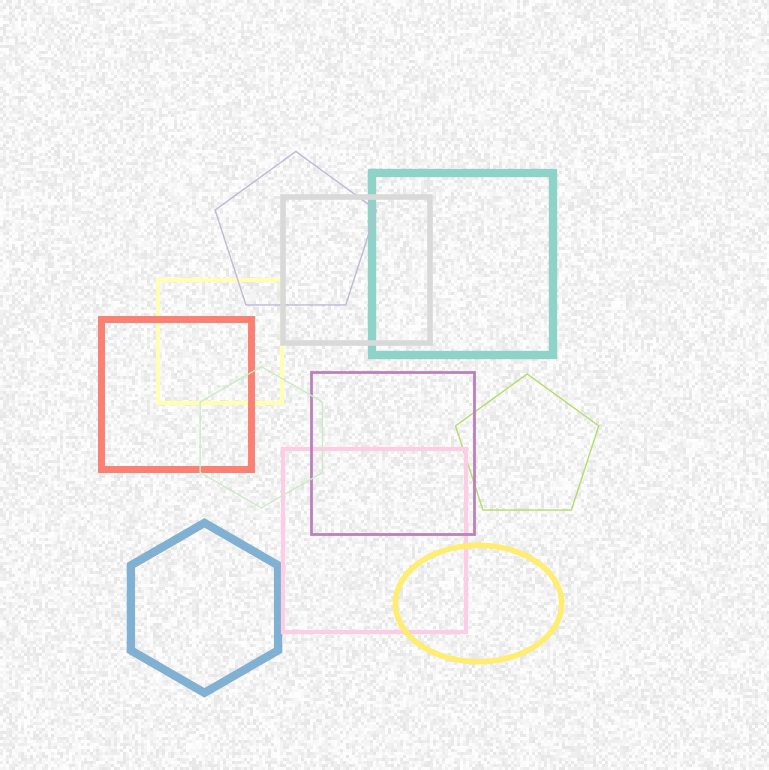[{"shape": "square", "thickness": 3, "radius": 0.59, "center": [0.601, 0.657]}, {"shape": "square", "thickness": 1.5, "radius": 0.4, "center": [0.286, 0.556]}, {"shape": "pentagon", "thickness": 0.5, "radius": 0.55, "center": [0.384, 0.693]}, {"shape": "square", "thickness": 2.5, "radius": 0.49, "center": [0.228, 0.488]}, {"shape": "hexagon", "thickness": 3, "radius": 0.55, "center": [0.266, 0.211]}, {"shape": "pentagon", "thickness": 0.5, "radius": 0.49, "center": [0.685, 0.417]}, {"shape": "square", "thickness": 1.5, "radius": 0.6, "center": [0.487, 0.298]}, {"shape": "square", "thickness": 2, "radius": 0.48, "center": [0.463, 0.649]}, {"shape": "square", "thickness": 1, "radius": 0.53, "center": [0.51, 0.411]}, {"shape": "hexagon", "thickness": 0.5, "radius": 0.46, "center": [0.339, 0.432]}, {"shape": "oval", "thickness": 2, "radius": 0.54, "center": [0.621, 0.216]}]